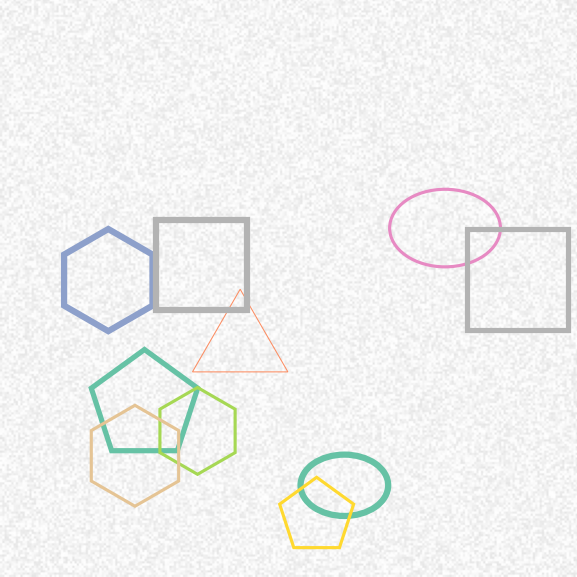[{"shape": "oval", "thickness": 3, "radius": 0.38, "center": [0.596, 0.159]}, {"shape": "pentagon", "thickness": 2.5, "radius": 0.48, "center": [0.25, 0.297]}, {"shape": "triangle", "thickness": 0.5, "radius": 0.48, "center": [0.416, 0.403]}, {"shape": "hexagon", "thickness": 3, "radius": 0.44, "center": [0.188, 0.514]}, {"shape": "oval", "thickness": 1.5, "radius": 0.48, "center": [0.771, 0.604]}, {"shape": "hexagon", "thickness": 1.5, "radius": 0.38, "center": [0.342, 0.253]}, {"shape": "pentagon", "thickness": 1.5, "radius": 0.34, "center": [0.548, 0.105]}, {"shape": "hexagon", "thickness": 1.5, "radius": 0.44, "center": [0.234, 0.21]}, {"shape": "square", "thickness": 2.5, "radius": 0.44, "center": [0.895, 0.515]}, {"shape": "square", "thickness": 3, "radius": 0.39, "center": [0.349, 0.54]}]